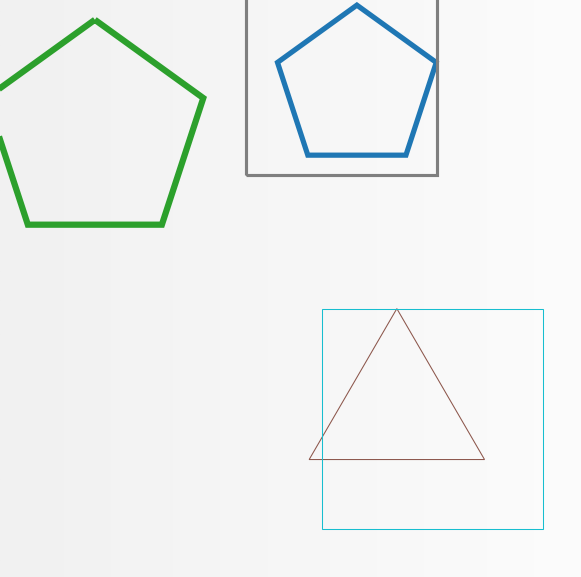[{"shape": "pentagon", "thickness": 2.5, "radius": 0.72, "center": [0.614, 0.847]}, {"shape": "pentagon", "thickness": 3, "radius": 0.98, "center": [0.163, 0.769]}, {"shape": "triangle", "thickness": 0.5, "radius": 0.87, "center": [0.683, 0.29]}, {"shape": "square", "thickness": 1.5, "radius": 0.82, "center": [0.587, 0.86]}, {"shape": "square", "thickness": 0.5, "radius": 0.95, "center": [0.744, 0.274]}]